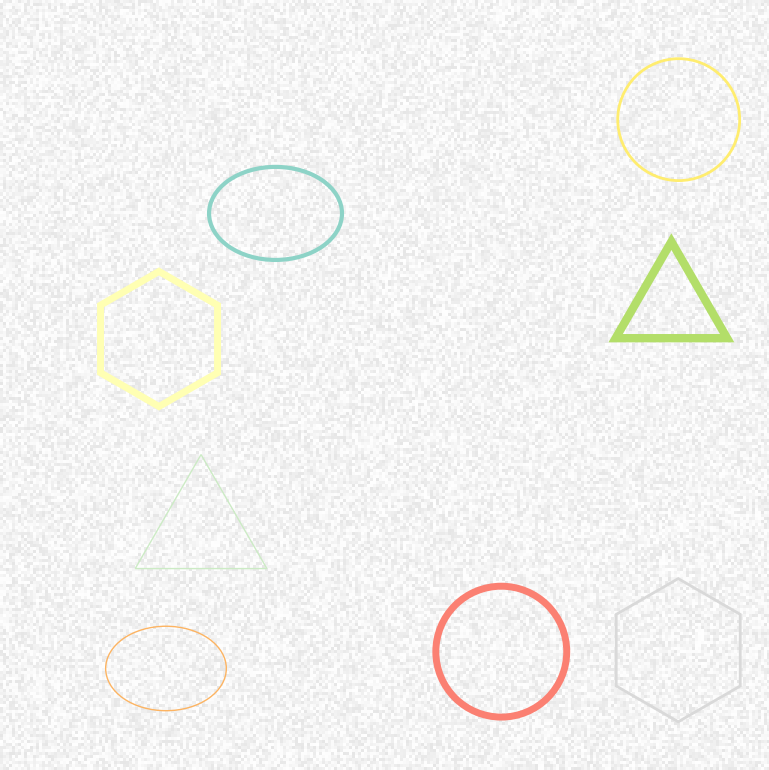[{"shape": "oval", "thickness": 1.5, "radius": 0.43, "center": [0.358, 0.723]}, {"shape": "hexagon", "thickness": 2.5, "radius": 0.44, "center": [0.207, 0.56]}, {"shape": "circle", "thickness": 2.5, "radius": 0.42, "center": [0.651, 0.154]}, {"shape": "oval", "thickness": 0.5, "radius": 0.39, "center": [0.216, 0.132]}, {"shape": "triangle", "thickness": 3, "radius": 0.42, "center": [0.872, 0.603]}, {"shape": "hexagon", "thickness": 1, "radius": 0.46, "center": [0.881, 0.156]}, {"shape": "triangle", "thickness": 0.5, "radius": 0.49, "center": [0.261, 0.311]}, {"shape": "circle", "thickness": 1, "radius": 0.4, "center": [0.881, 0.845]}]